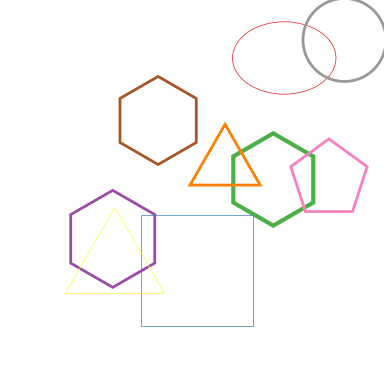[{"shape": "oval", "thickness": 0.5, "radius": 0.67, "center": [0.738, 0.849]}, {"shape": "square", "thickness": 0.5, "radius": 0.72, "center": [0.511, 0.297]}, {"shape": "hexagon", "thickness": 3, "radius": 0.6, "center": [0.71, 0.534]}, {"shape": "hexagon", "thickness": 2, "radius": 0.63, "center": [0.293, 0.38]}, {"shape": "triangle", "thickness": 2, "radius": 0.53, "center": [0.585, 0.572]}, {"shape": "triangle", "thickness": 0.5, "radius": 0.74, "center": [0.298, 0.312]}, {"shape": "hexagon", "thickness": 2, "radius": 0.57, "center": [0.411, 0.687]}, {"shape": "pentagon", "thickness": 2, "radius": 0.52, "center": [0.854, 0.535]}, {"shape": "circle", "thickness": 2, "radius": 0.54, "center": [0.895, 0.896]}]